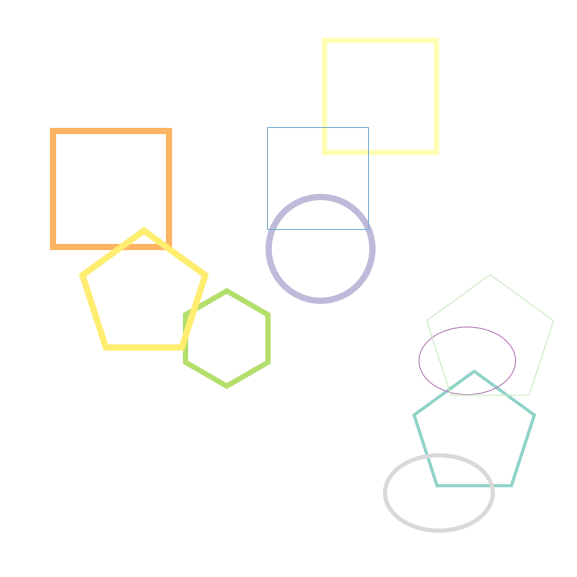[{"shape": "pentagon", "thickness": 1.5, "radius": 0.55, "center": [0.821, 0.247]}, {"shape": "square", "thickness": 2.5, "radius": 0.48, "center": [0.658, 0.833]}, {"shape": "circle", "thickness": 3, "radius": 0.45, "center": [0.555, 0.568]}, {"shape": "square", "thickness": 0.5, "radius": 0.44, "center": [0.55, 0.691]}, {"shape": "square", "thickness": 3, "radius": 0.5, "center": [0.192, 0.671]}, {"shape": "hexagon", "thickness": 2.5, "radius": 0.41, "center": [0.393, 0.413]}, {"shape": "oval", "thickness": 2, "radius": 0.47, "center": [0.76, 0.146]}, {"shape": "oval", "thickness": 0.5, "radius": 0.42, "center": [0.809, 0.374]}, {"shape": "pentagon", "thickness": 0.5, "radius": 0.58, "center": [0.849, 0.408]}, {"shape": "pentagon", "thickness": 3, "radius": 0.56, "center": [0.249, 0.488]}]